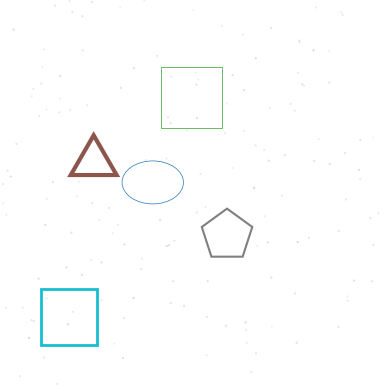[{"shape": "oval", "thickness": 0.5, "radius": 0.4, "center": [0.397, 0.526]}, {"shape": "square", "thickness": 0.5, "radius": 0.4, "center": [0.497, 0.746]}, {"shape": "triangle", "thickness": 3, "radius": 0.34, "center": [0.243, 0.58]}, {"shape": "pentagon", "thickness": 1.5, "radius": 0.34, "center": [0.59, 0.389]}, {"shape": "square", "thickness": 2, "radius": 0.37, "center": [0.18, 0.177]}]